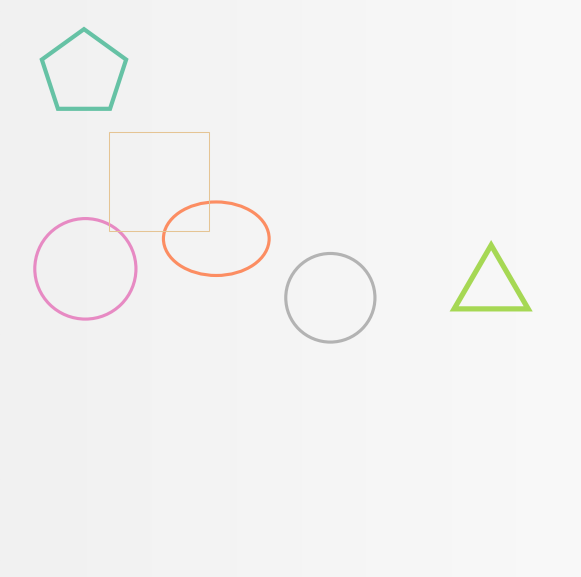[{"shape": "pentagon", "thickness": 2, "radius": 0.38, "center": [0.144, 0.872]}, {"shape": "oval", "thickness": 1.5, "radius": 0.45, "center": [0.372, 0.586]}, {"shape": "circle", "thickness": 1.5, "radius": 0.44, "center": [0.147, 0.534]}, {"shape": "triangle", "thickness": 2.5, "radius": 0.37, "center": [0.845, 0.501]}, {"shape": "square", "thickness": 0.5, "radius": 0.43, "center": [0.273, 0.685]}, {"shape": "circle", "thickness": 1.5, "radius": 0.38, "center": [0.568, 0.483]}]